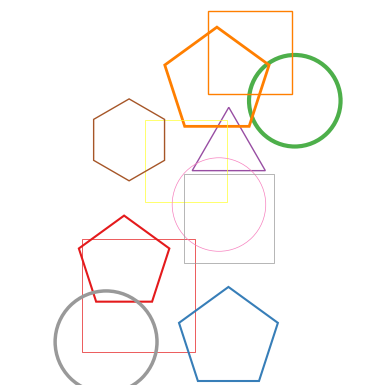[{"shape": "square", "thickness": 0.5, "radius": 0.74, "center": [0.36, 0.233]}, {"shape": "pentagon", "thickness": 1.5, "radius": 0.62, "center": [0.322, 0.316]}, {"shape": "pentagon", "thickness": 1.5, "radius": 0.68, "center": [0.593, 0.12]}, {"shape": "circle", "thickness": 3, "radius": 0.59, "center": [0.766, 0.738]}, {"shape": "triangle", "thickness": 1, "radius": 0.55, "center": [0.594, 0.612]}, {"shape": "pentagon", "thickness": 2, "radius": 0.71, "center": [0.563, 0.787]}, {"shape": "square", "thickness": 1, "radius": 0.54, "center": [0.649, 0.863]}, {"shape": "square", "thickness": 0.5, "radius": 0.53, "center": [0.483, 0.582]}, {"shape": "hexagon", "thickness": 1, "radius": 0.53, "center": [0.335, 0.637]}, {"shape": "circle", "thickness": 0.5, "radius": 0.61, "center": [0.569, 0.469]}, {"shape": "square", "thickness": 0.5, "radius": 0.58, "center": [0.595, 0.433]}, {"shape": "circle", "thickness": 2.5, "radius": 0.66, "center": [0.275, 0.112]}]